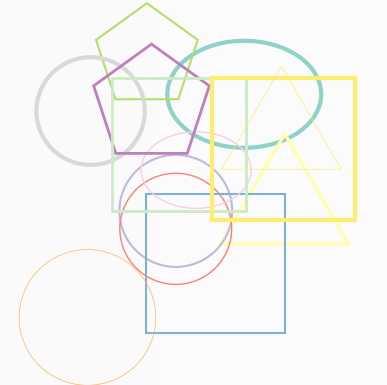[{"shape": "oval", "thickness": 3, "radius": 0.99, "center": [0.63, 0.755]}, {"shape": "triangle", "thickness": 2.5, "radius": 0.95, "center": [0.735, 0.462]}, {"shape": "circle", "thickness": 1.5, "radius": 0.73, "center": [0.454, 0.452]}, {"shape": "circle", "thickness": 1, "radius": 0.72, "center": [0.454, 0.406]}, {"shape": "square", "thickness": 1.5, "radius": 0.9, "center": [0.557, 0.315]}, {"shape": "circle", "thickness": 0.5, "radius": 0.88, "center": [0.226, 0.176]}, {"shape": "pentagon", "thickness": 1.5, "radius": 0.69, "center": [0.379, 0.854]}, {"shape": "oval", "thickness": 1, "radius": 0.71, "center": [0.506, 0.558]}, {"shape": "circle", "thickness": 3, "radius": 0.7, "center": [0.234, 0.712]}, {"shape": "pentagon", "thickness": 2, "radius": 0.78, "center": [0.391, 0.729]}, {"shape": "square", "thickness": 2, "radius": 0.86, "center": [0.462, 0.624]}, {"shape": "square", "thickness": 3, "radius": 0.92, "center": [0.731, 0.613]}, {"shape": "triangle", "thickness": 0.5, "radius": 0.89, "center": [0.726, 0.65]}]